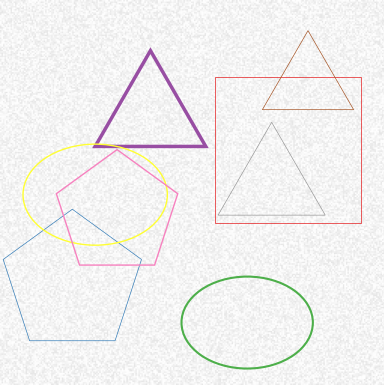[{"shape": "square", "thickness": 0.5, "radius": 0.95, "center": [0.748, 0.61]}, {"shape": "pentagon", "thickness": 0.5, "radius": 0.94, "center": [0.188, 0.268]}, {"shape": "oval", "thickness": 1.5, "radius": 0.85, "center": [0.642, 0.162]}, {"shape": "triangle", "thickness": 2.5, "radius": 0.83, "center": [0.391, 0.703]}, {"shape": "oval", "thickness": 1, "radius": 0.94, "center": [0.247, 0.494]}, {"shape": "triangle", "thickness": 0.5, "radius": 0.68, "center": [0.8, 0.784]}, {"shape": "pentagon", "thickness": 1, "radius": 0.83, "center": [0.304, 0.446]}, {"shape": "triangle", "thickness": 0.5, "radius": 0.8, "center": [0.706, 0.522]}]